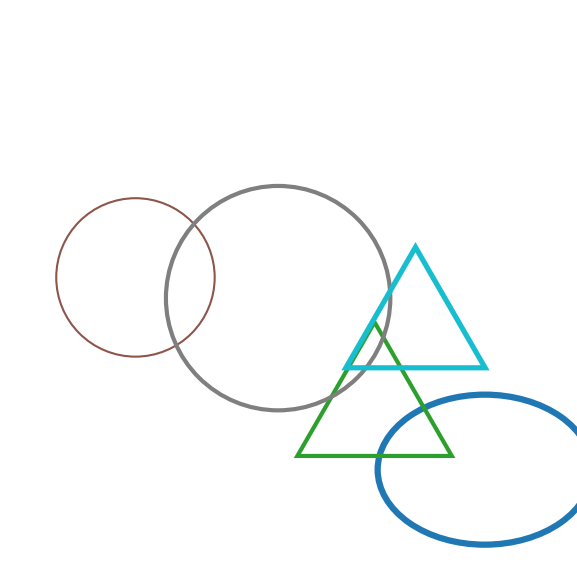[{"shape": "oval", "thickness": 3, "radius": 0.93, "center": [0.84, 0.186]}, {"shape": "triangle", "thickness": 2, "radius": 0.77, "center": [0.649, 0.287]}, {"shape": "circle", "thickness": 1, "radius": 0.69, "center": [0.235, 0.519]}, {"shape": "circle", "thickness": 2, "radius": 0.97, "center": [0.482, 0.483]}, {"shape": "triangle", "thickness": 2.5, "radius": 0.7, "center": [0.719, 0.432]}]